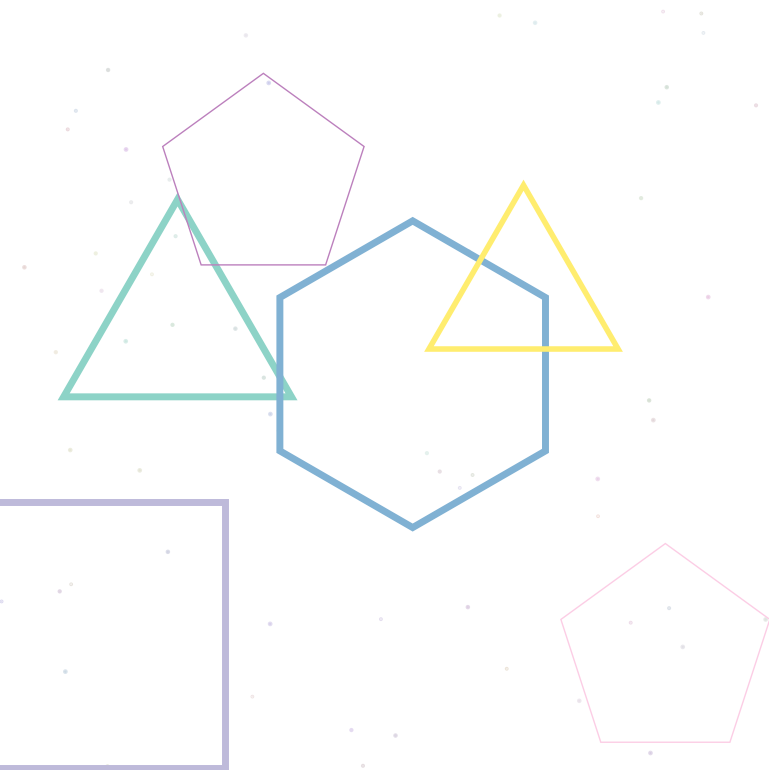[{"shape": "triangle", "thickness": 2.5, "radius": 0.85, "center": [0.231, 0.57]}, {"shape": "square", "thickness": 2.5, "radius": 0.86, "center": [0.12, 0.175]}, {"shape": "hexagon", "thickness": 2.5, "radius": 1.0, "center": [0.536, 0.514]}, {"shape": "pentagon", "thickness": 0.5, "radius": 0.71, "center": [0.864, 0.151]}, {"shape": "pentagon", "thickness": 0.5, "radius": 0.69, "center": [0.342, 0.767]}, {"shape": "triangle", "thickness": 2, "radius": 0.71, "center": [0.68, 0.618]}]